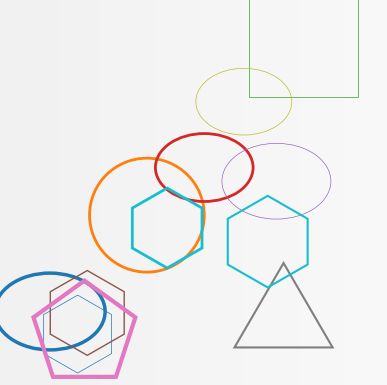[{"shape": "hexagon", "thickness": 0.5, "radius": 0.51, "center": [0.2, 0.132]}, {"shape": "oval", "thickness": 2.5, "radius": 0.71, "center": [0.129, 0.191]}, {"shape": "circle", "thickness": 2, "radius": 0.74, "center": [0.379, 0.441]}, {"shape": "square", "thickness": 0.5, "radius": 0.7, "center": [0.783, 0.888]}, {"shape": "oval", "thickness": 2, "radius": 0.63, "center": [0.527, 0.565]}, {"shape": "oval", "thickness": 0.5, "radius": 0.7, "center": [0.713, 0.529]}, {"shape": "hexagon", "thickness": 1, "radius": 0.55, "center": [0.225, 0.187]}, {"shape": "pentagon", "thickness": 3, "radius": 0.69, "center": [0.218, 0.133]}, {"shape": "triangle", "thickness": 1.5, "radius": 0.73, "center": [0.732, 0.171]}, {"shape": "oval", "thickness": 0.5, "radius": 0.62, "center": [0.629, 0.736]}, {"shape": "hexagon", "thickness": 2, "radius": 0.52, "center": [0.431, 0.408]}, {"shape": "hexagon", "thickness": 1.5, "radius": 0.59, "center": [0.691, 0.372]}]